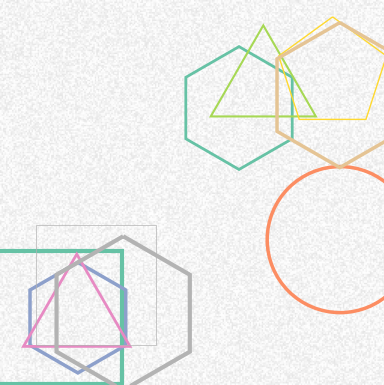[{"shape": "hexagon", "thickness": 2, "radius": 0.8, "center": [0.621, 0.719]}, {"shape": "square", "thickness": 3, "radius": 0.86, "center": [0.146, 0.176]}, {"shape": "circle", "thickness": 2.5, "radius": 0.95, "center": [0.884, 0.378]}, {"shape": "hexagon", "thickness": 2.5, "radius": 0.72, "center": [0.202, 0.175]}, {"shape": "triangle", "thickness": 2, "radius": 0.8, "center": [0.199, 0.18]}, {"shape": "triangle", "thickness": 1.5, "radius": 0.79, "center": [0.684, 0.776]}, {"shape": "pentagon", "thickness": 1, "radius": 0.74, "center": [0.864, 0.809]}, {"shape": "hexagon", "thickness": 2.5, "radius": 0.94, "center": [0.883, 0.753]}, {"shape": "square", "thickness": 0.5, "radius": 0.78, "center": [0.25, 0.259]}, {"shape": "hexagon", "thickness": 3, "radius": 1.0, "center": [0.32, 0.186]}]